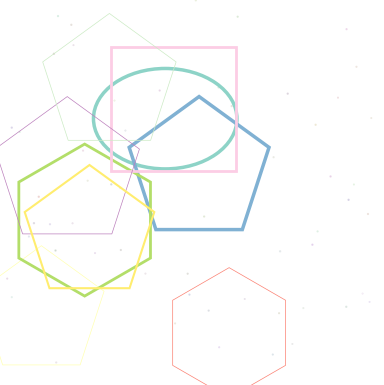[{"shape": "oval", "thickness": 2.5, "radius": 0.93, "center": [0.429, 0.692]}, {"shape": "pentagon", "thickness": 0.5, "radius": 0.86, "center": [0.108, 0.191]}, {"shape": "hexagon", "thickness": 0.5, "radius": 0.85, "center": [0.595, 0.136]}, {"shape": "pentagon", "thickness": 2.5, "radius": 0.95, "center": [0.517, 0.558]}, {"shape": "hexagon", "thickness": 2, "radius": 0.99, "center": [0.22, 0.428]}, {"shape": "square", "thickness": 2, "radius": 0.81, "center": [0.45, 0.717]}, {"shape": "pentagon", "thickness": 0.5, "radius": 0.99, "center": [0.175, 0.552]}, {"shape": "pentagon", "thickness": 0.5, "radius": 0.91, "center": [0.284, 0.783]}, {"shape": "pentagon", "thickness": 1.5, "radius": 0.88, "center": [0.232, 0.395]}]